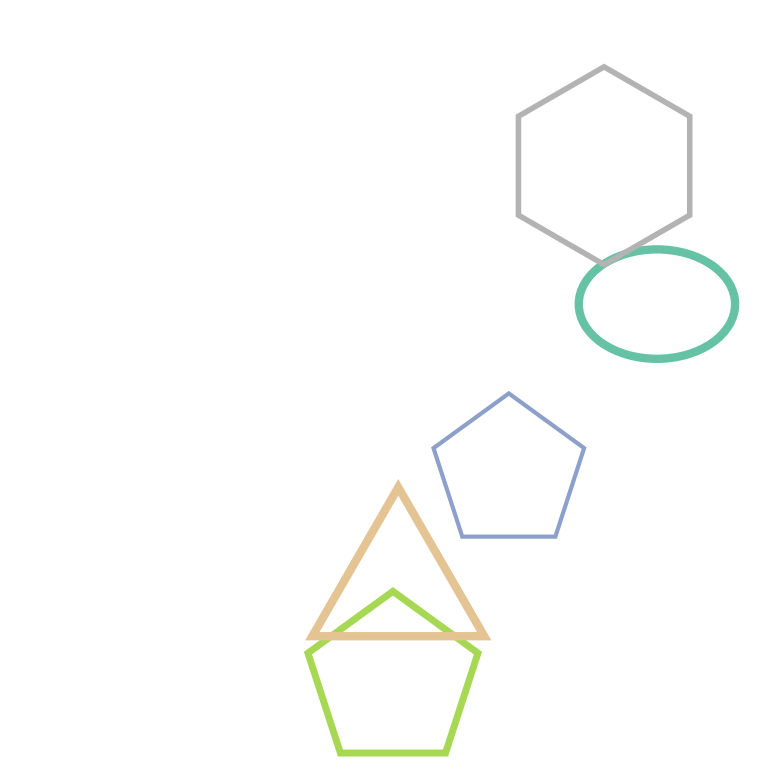[{"shape": "oval", "thickness": 3, "radius": 0.51, "center": [0.853, 0.605]}, {"shape": "pentagon", "thickness": 1.5, "radius": 0.51, "center": [0.661, 0.386]}, {"shape": "pentagon", "thickness": 2.5, "radius": 0.58, "center": [0.51, 0.116]}, {"shape": "triangle", "thickness": 3, "radius": 0.64, "center": [0.517, 0.238]}, {"shape": "hexagon", "thickness": 2, "radius": 0.64, "center": [0.785, 0.785]}]